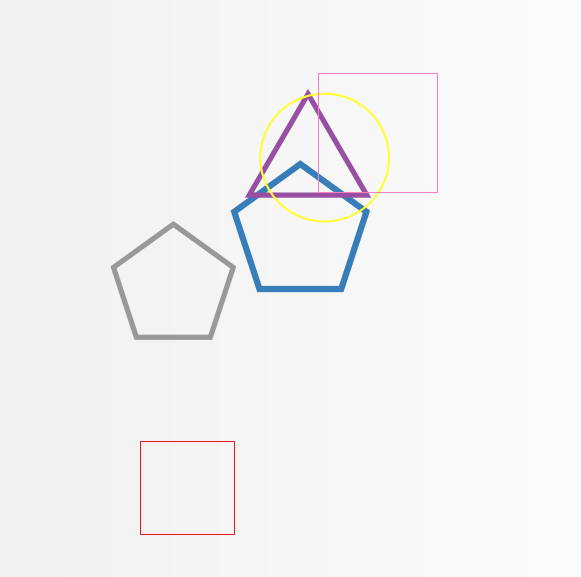[{"shape": "square", "thickness": 0.5, "radius": 0.4, "center": [0.322, 0.155]}, {"shape": "pentagon", "thickness": 3, "radius": 0.6, "center": [0.517, 0.595]}, {"shape": "triangle", "thickness": 2.5, "radius": 0.58, "center": [0.53, 0.72]}, {"shape": "circle", "thickness": 1, "radius": 0.55, "center": [0.559, 0.726]}, {"shape": "square", "thickness": 0.5, "radius": 0.51, "center": [0.649, 0.77]}, {"shape": "pentagon", "thickness": 2.5, "radius": 0.54, "center": [0.298, 0.503]}]